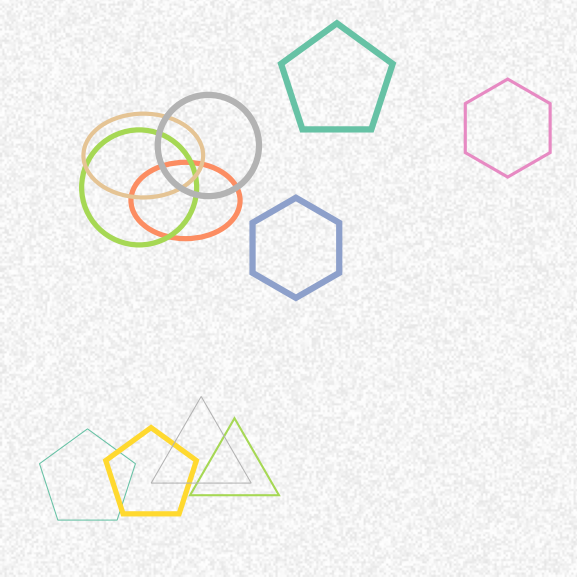[{"shape": "pentagon", "thickness": 3, "radius": 0.51, "center": [0.583, 0.857]}, {"shape": "pentagon", "thickness": 0.5, "radius": 0.44, "center": [0.151, 0.169]}, {"shape": "oval", "thickness": 2.5, "radius": 0.47, "center": [0.321, 0.652]}, {"shape": "hexagon", "thickness": 3, "radius": 0.43, "center": [0.512, 0.57]}, {"shape": "hexagon", "thickness": 1.5, "radius": 0.42, "center": [0.879, 0.777]}, {"shape": "circle", "thickness": 2.5, "radius": 0.5, "center": [0.241, 0.675]}, {"shape": "triangle", "thickness": 1, "radius": 0.44, "center": [0.406, 0.186]}, {"shape": "pentagon", "thickness": 2.5, "radius": 0.41, "center": [0.262, 0.176]}, {"shape": "oval", "thickness": 2, "radius": 0.52, "center": [0.248, 0.73]}, {"shape": "circle", "thickness": 3, "radius": 0.44, "center": [0.361, 0.747]}, {"shape": "triangle", "thickness": 0.5, "radius": 0.5, "center": [0.348, 0.213]}]